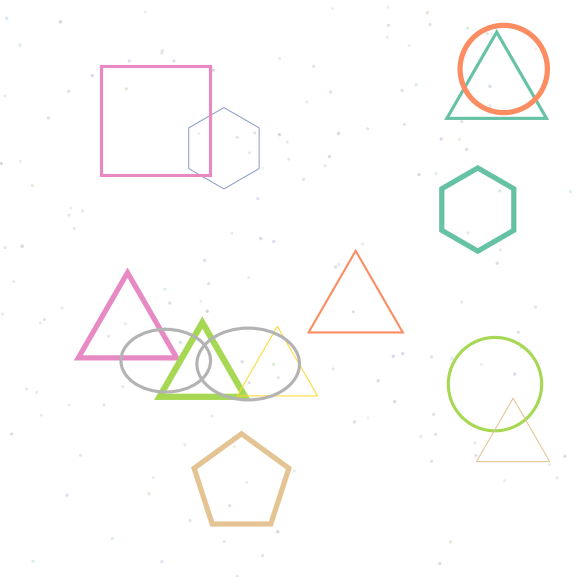[{"shape": "triangle", "thickness": 1.5, "radius": 0.5, "center": [0.86, 0.844]}, {"shape": "hexagon", "thickness": 2.5, "radius": 0.36, "center": [0.827, 0.636]}, {"shape": "circle", "thickness": 2.5, "radius": 0.38, "center": [0.872, 0.88]}, {"shape": "triangle", "thickness": 1, "radius": 0.47, "center": [0.616, 0.471]}, {"shape": "hexagon", "thickness": 0.5, "radius": 0.35, "center": [0.388, 0.742]}, {"shape": "triangle", "thickness": 2.5, "radius": 0.49, "center": [0.221, 0.429]}, {"shape": "square", "thickness": 1.5, "radius": 0.47, "center": [0.27, 0.79]}, {"shape": "circle", "thickness": 1.5, "radius": 0.4, "center": [0.857, 0.334]}, {"shape": "triangle", "thickness": 3, "radius": 0.43, "center": [0.35, 0.355]}, {"shape": "triangle", "thickness": 0.5, "radius": 0.4, "center": [0.48, 0.354]}, {"shape": "pentagon", "thickness": 2.5, "radius": 0.43, "center": [0.418, 0.162]}, {"shape": "triangle", "thickness": 0.5, "radius": 0.37, "center": [0.889, 0.236]}, {"shape": "oval", "thickness": 1.5, "radius": 0.39, "center": [0.287, 0.375]}, {"shape": "oval", "thickness": 1.5, "radius": 0.44, "center": [0.43, 0.369]}]